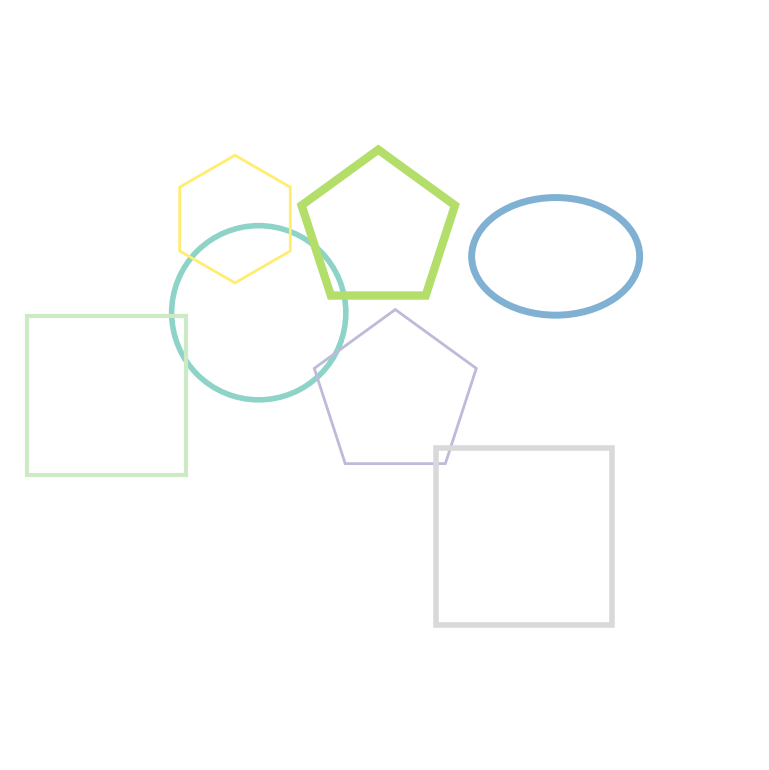[{"shape": "circle", "thickness": 2, "radius": 0.57, "center": [0.336, 0.594]}, {"shape": "pentagon", "thickness": 1, "radius": 0.55, "center": [0.513, 0.487]}, {"shape": "oval", "thickness": 2.5, "radius": 0.55, "center": [0.722, 0.667]}, {"shape": "pentagon", "thickness": 3, "radius": 0.52, "center": [0.491, 0.701]}, {"shape": "square", "thickness": 2, "radius": 0.57, "center": [0.681, 0.303]}, {"shape": "square", "thickness": 1.5, "radius": 0.52, "center": [0.139, 0.486]}, {"shape": "hexagon", "thickness": 1, "radius": 0.41, "center": [0.305, 0.715]}]